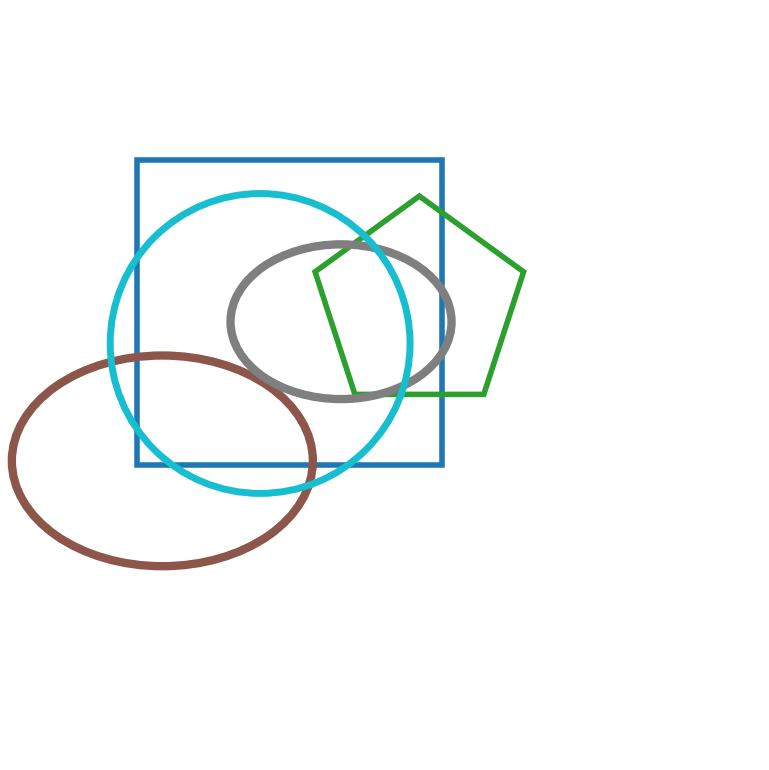[{"shape": "square", "thickness": 2, "radius": 0.99, "center": [0.376, 0.594]}, {"shape": "pentagon", "thickness": 2, "radius": 0.71, "center": [0.545, 0.603]}, {"shape": "oval", "thickness": 3, "radius": 0.98, "center": [0.211, 0.401]}, {"shape": "oval", "thickness": 3, "radius": 0.72, "center": [0.443, 0.582]}, {"shape": "circle", "thickness": 2.5, "radius": 0.97, "center": [0.338, 0.554]}]